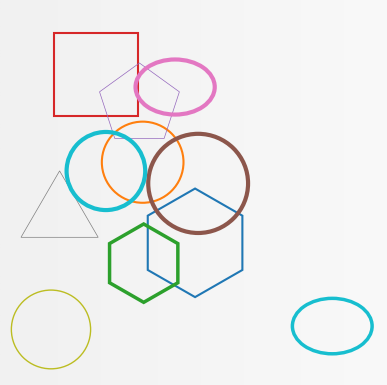[{"shape": "hexagon", "thickness": 1.5, "radius": 0.7, "center": [0.503, 0.369]}, {"shape": "circle", "thickness": 1.5, "radius": 0.53, "center": [0.368, 0.579]}, {"shape": "hexagon", "thickness": 2.5, "radius": 0.51, "center": [0.371, 0.316]}, {"shape": "square", "thickness": 1.5, "radius": 0.54, "center": [0.248, 0.806]}, {"shape": "pentagon", "thickness": 0.5, "radius": 0.54, "center": [0.36, 0.728]}, {"shape": "circle", "thickness": 3, "radius": 0.64, "center": [0.511, 0.524]}, {"shape": "oval", "thickness": 3, "radius": 0.51, "center": [0.452, 0.774]}, {"shape": "triangle", "thickness": 0.5, "radius": 0.58, "center": [0.154, 0.441]}, {"shape": "circle", "thickness": 1, "radius": 0.51, "center": [0.132, 0.144]}, {"shape": "oval", "thickness": 2.5, "radius": 0.51, "center": [0.857, 0.153]}, {"shape": "circle", "thickness": 3, "radius": 0.51, "center": [0.273, 0.556]}]